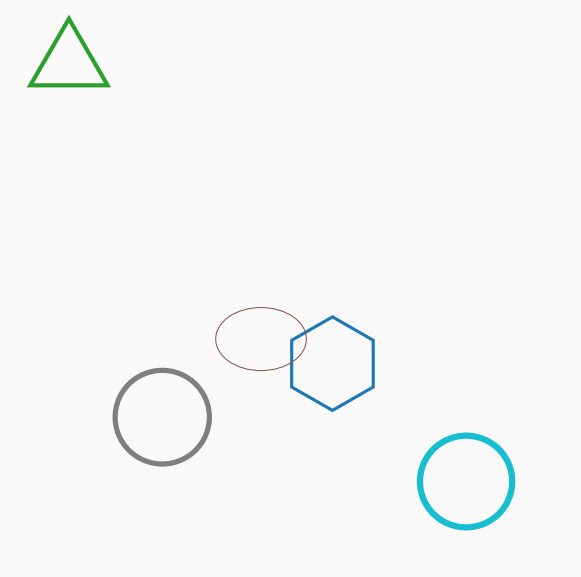[{"shape": "hexagon", "thickness": 1.5, "radius": 0.4, "center": [0.572, 0.369]}, {"shape": "triangle", "thickness": 2, "radius": 0.38, "center": [0.119, 0.89]}, {"shape": "oval", "thickness": 0.5, "radius": 0.39, "center": [0.449, 0.412]}, {"shape": "circle", "thickness": 2.5, "radius": 0.41, "center": [0.279, 0.277]}, {"shape": "circle", "thickness": 3, "radius": 0.4, "center": [0.802, 0.165]}]